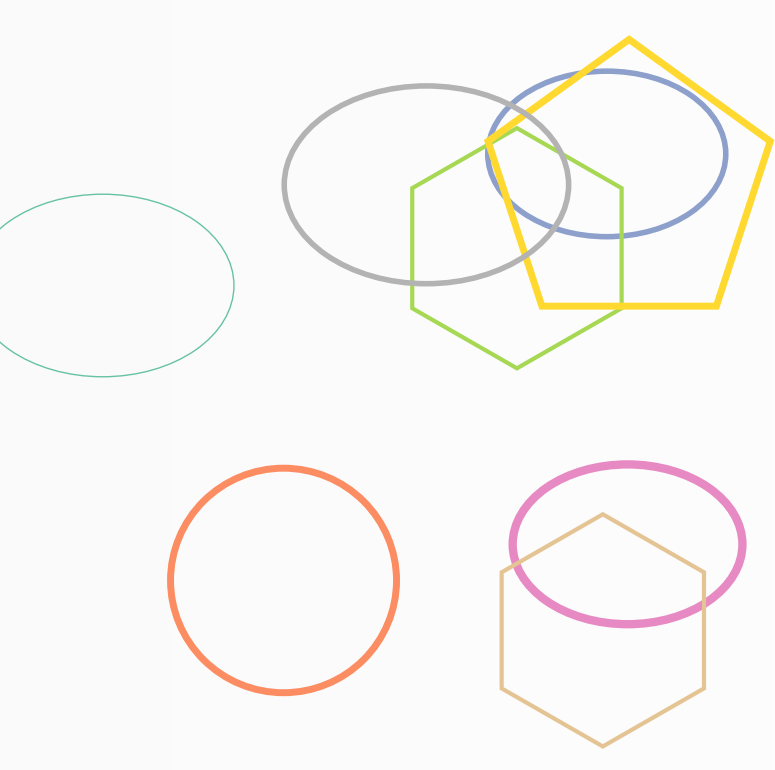[{"shape": "oval", "thickness": 0.5, "radius": 0.85, "center": [0.133, 0.629]}, {"shape": "circle", "thickness": 2.5, "radius": 0.73, "center": [0.366, 0.246]}, {"shape": "oval", "thickness": 2, "radius": 0.77, "center": [0.783, 0.8]}, {"shape": "oval", "thickness": 3, "radius": 0.74, "center": [0.81, 0.293]}, {"shape": "hexagon", "thickness": 1.5, "radius": 0.78, "center": [0.667, 0.678]}, {"shape": "pentagon", "thickness": 2.5, "radius": 0.96, "center": [0.812, 0.757]}, {"shape": "hexagon", "thickness": 1.5, "radius": 0.75, "center": [0.778, 0.181]}, {"shape": "oval", "thickness": 2, "radius": 0.92, "center": [0.55, 0.76]}]